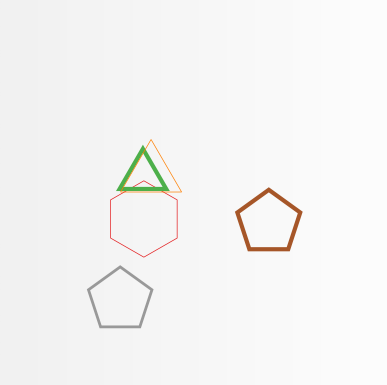[{"shape": "hexagon", "thickness": 0.5, "radius": 0.5, "center": [0.371, 0.431]}, {"shape": "triangle", "thickness": 3, "radius": 0.35, "center": [0.369, 0.544]}, {"shape": "triangle", "thickness": 0.5, "radius": 0.45, "center": [0.39, 0.547]}, {"shape": "pentagon", "thickness": 3, "radius": 0.43, "center": [0.694, 0.422]}, {"shape": "pentagon", "thickness": 2, "radius": 0.43, "center": [0.31, 0.221]}]